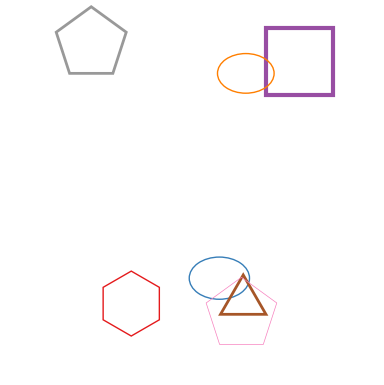[{"shape": "hexagon", "thickness": 1, "radius": 0.42, "center": [0.341, 0.212]}, {"shape": "oval", "thickness": 1, "radius": 0.39, "center": [0.57, 0.277]}, {"shape": "square", "thickness": 3, "radius": 0.43, "center": [0.777, 0.84]}, {"shape": "oval", "thickness": 1, "radius": 0.37, "center": [0.638, 0.809]}, {"shape": "triangle", "thickness": 2, "radius": 0.34, "center": [0.632, 0.218]}, {"shape": "pentagon", "thickness": 0.5, "radius": 0.48, "center": [0.627, 0.183]}, {"shape": "pentagon", "thickness": 2, "radius": 0.48, "center": [0.237, 0.887]}]